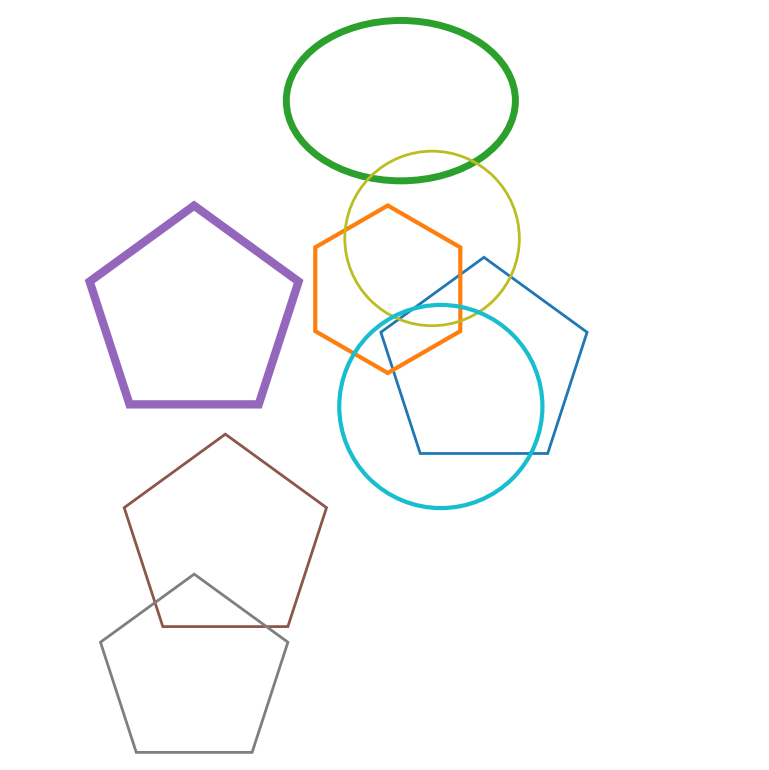[{"shape": "pentagon", "thickness": 1, "radius": 0.7, "center": [0.629, 0.525]}, {"shape": "hexagon", "thickness": 1.5, "radius": 0.54, "center": [0.504, 0.624]}, {"shape": "oval", "thickness": 2.5, "radius": 0.74, "center": [0.521, 0.869]}, {"shape": "pentagon", "thickness": 3, "radius": 0.71, "center": [0.252, 0.59]}, {"shape": "pentagon", "thickness": 1, "radius": 0.69, "center": [0.293, 0.298]}, {"shape": "pentagon", "thickness": 1, "radius": 0.64, "center": [0.252, 0.126]}, {"shape": "circle", "thickness": 1, "radius": 0.57, "center": [0.561, 0.69]}, {"shape": "circle", "thickness": 1.5, "radius": 0.66, "center": [0.573, 0.472]}]